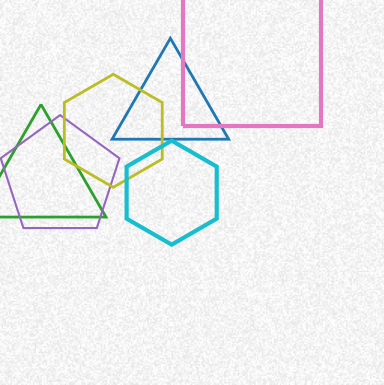[{"shape": "triangle", "thickness": 2, "radius": 0.87, "center": [0.443, 0.726]}, {"shape": "triangle", "thickness": 2, "radius": 0.97, "center": [0.106, 0.534]}, {"shape": "pentagon", "thickness": 1.5, "radius": 0.81, "center": [0.156, 0.539]}, {"shape": "square", "thickness": 3, "radius": 0.9, "center": [0.655, 0.852]}, {"shape": "hexagon", "thickness": 2, "radius": 0.73, "center": [0.294, 0.66]}, {"shape": "hexagon", "thickness": 3, "radius": 0.68, "center": [0.446, 0.5]}]